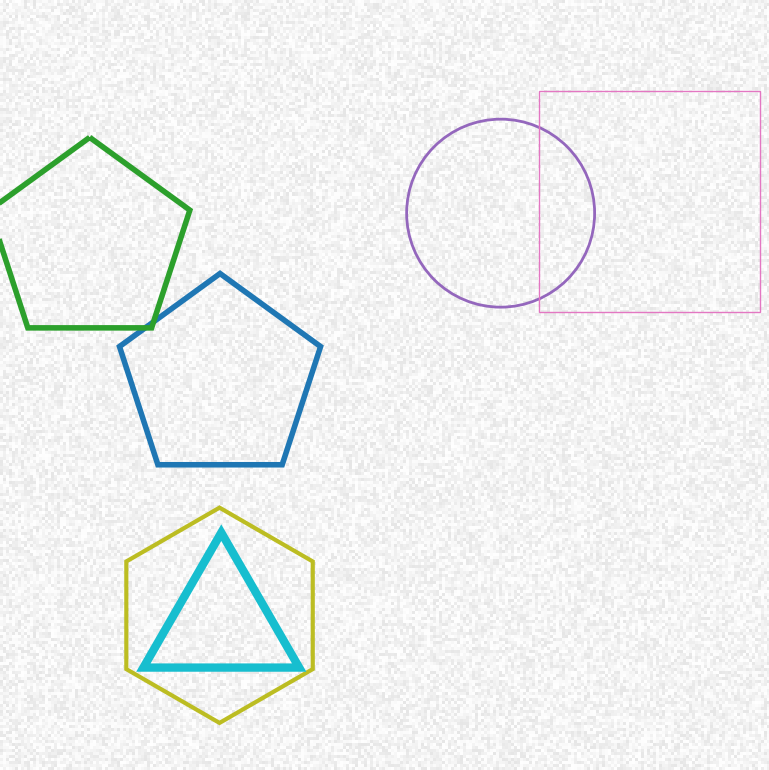[{"shape": "pentagon", "thickness": 2, "radius": 0.69, "center": [0.286, 0.507]}, {"shape": "pentagon", "thickness": 2, "radius": 0.68, "center": [0.116, 0.685]}, {"shape": "circle", "thickness": 1, "radius": 0.61, "center": [0.65, 0.723]}, {"shape": "square", "thickness": 0.5, "radius": 0.72, "center": [0.844, 0.739]}, {"shape": "hexagon", "thickness": 1.5, "radius": 0.7, "center": [0.285, 0.201]}, {"shape": "triangle", "thickness": 3, "radius": 0.58, "center": [0.287, 0.191]}]